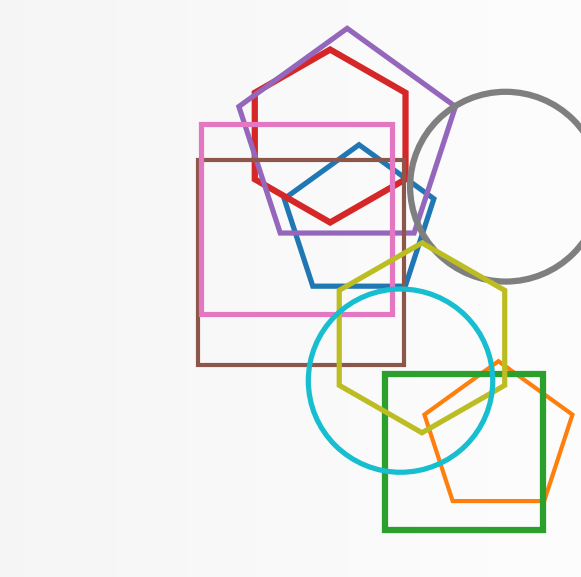[{"shape": "pentagon", "thickness": 2.5, "radius": 0.68, "center": [0.618, 0.613]}, {"shape": "pentagon", "thickness": 2, "radius": 0.67, "center": [0.858, 0.24]}, {"shape": "square", "thickness": 3, "radius": 0.68, "center": [0.798, 0.217]}, {"shape": "hexagon", "thickness": 3, "radius": 0.75, "center": [0.568, 0.764]}, {"shape": "pentagon", "thickness": 2.5, "radius": 0.98, "center": [0.597, 0.754]}, {"shape": "square", "thickness": 2, "radius": 0.89, "center": [0.518, 0.544]}, {"shape": "square", "thickness": 2.5, "radius": 0.82, "center": [0.51, 0.619]}, {"shape": "circle", "thickness": 3, "radius": 0.82, "center": [0.87, 0.676]}, {"shape": "hexagon", "thickness": 2.5, "radius": 0.82, "center": [0.726, 0.414]}, {"shape": "circle", "thickness": 2.5, "radius": 0.79, "center": [0.689, 0.34]}]